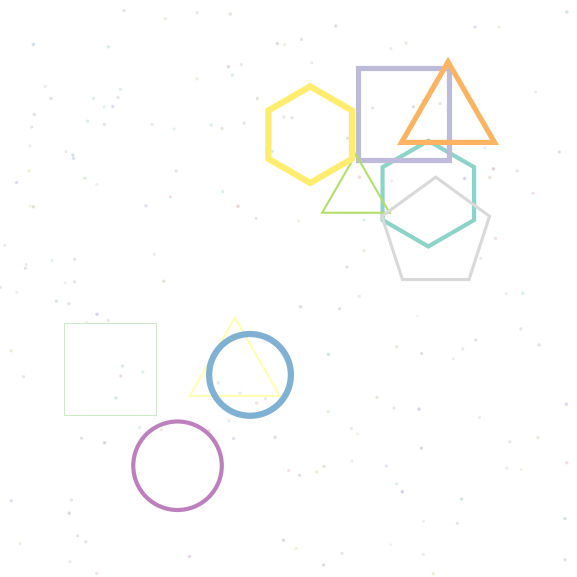[{"shape": "hexagon", "thickness": 2, "radius": 0.46, "center": [0.742, 0.664]}, {"shape": "triangle", "thickness": 1, "radius": 0.45, "center": [0.407, 0.359]}, {"shape": "square", "thickness": 2.5, "radius": 0.39, "center": [0.698, 0.802]}, {"shape": "circle", "thickness": 3, "radius": 0.35, "center": [0.433, 0.35]}, {"shape": "triangle", "thickness": 2.5, "radius": 0.46, "center": [0.776, 0.799]}, {"shape": "triangle", "thickness": 1, "radius": 0.34, "center": [0.616, 0.664]}, {"shape": "pentagon", "thickness": 1.5, "radius": 0.49, "center": [0.754, 0.594]}, {"shape": "circle", "thickness": 2, "radius": 0.38, "center": [0.307, 0.193]}, {"shape": "square", "thickness": 0.5, "radius": 0.4, "center": [0.191, 0.36]}, {"shape": "hexagon", "thickness": 3, "radius": 0.42, "center": [0.537, 0.766]}]